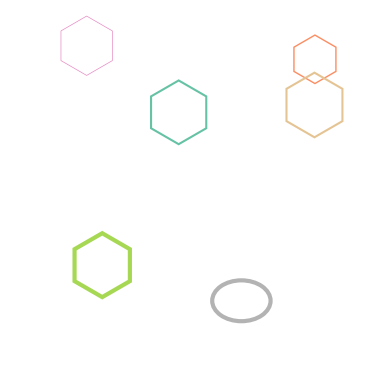[{"shape": "hexagon", "thickness": 1.5, "radius": 0.41, "center": [0.464, 0.708]}, {"shape": "hexagon", "thickness": 1, "radius": 0.31, "center": [0.818, 0.846]}, {"shape": "hexagon", "thickness": 0.5, "radius": 0.39, "center": [0.225, 0.881]}, {"shape": "hexagon", "thickness": 3, "radius": 0.41, "center": [0.265, 0.311]}, {"shape": "hexagon", "thickness": 1.5, "radius": 0.42, "center": [0.817, 0.727]}, {"shape": "oval", "thickness": 3, "radius": 0.38, "center": [0.627, 0.219]}]